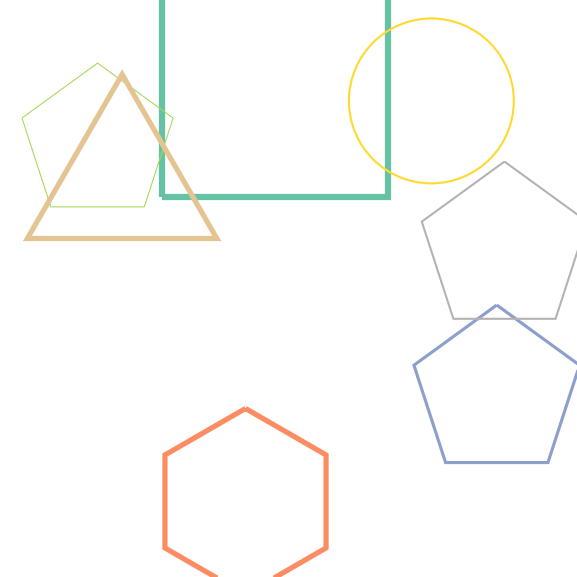[{"shape": "square", "thickness": 3, "radius": 0.98, "center": [0.476, 0.853]}, {"shape": "hexagon", "thickness": 2.5, "radius": 0.81, "center": [0.425, 0.131]}, {"shape": "pentagon", "thickness": 1.5, "radius": 0.75, "center": [0.86, 0.32]}, {"shape": "pentagon", "thickness": 0.5, "radius": 0.69, "center": [0.169, 0.752]}, {"shape": "circle", "thickness": 1, "radius": 0.71, "center": [0.747, 0.824]}, {"shape": "triangle", "thickness": 2.5, "radius": 0.95, "center": [0.211, 0.681]}, {"shape": "pentagon", "thickness": 1, "radius": 0.75, "center": [0.874, 0.569]}]